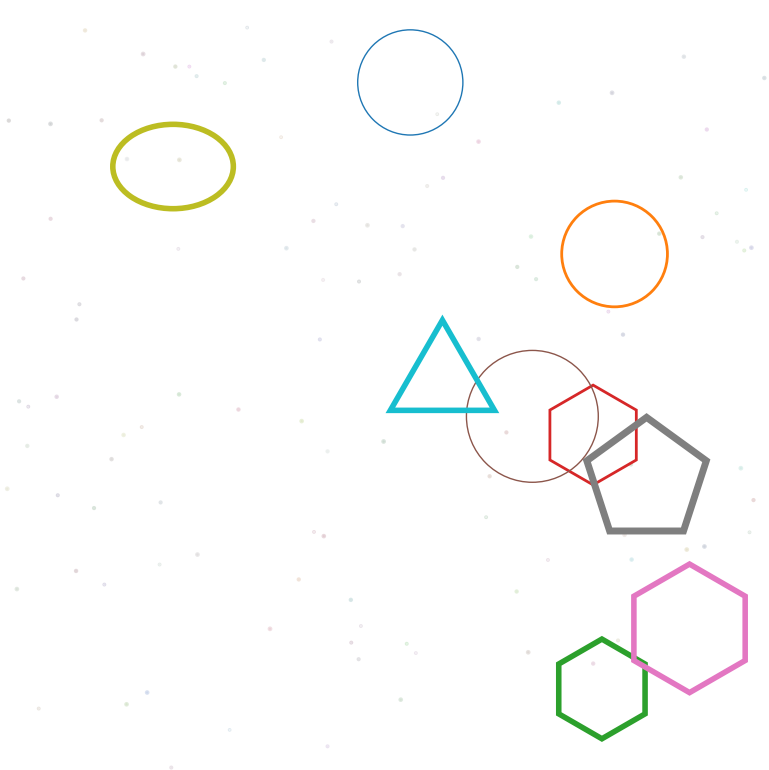[{"shape": "circle", "thickness": 0.5, "radius": 0.34, "center": [0.533, 0.893]}, {"shape": "circle", "thickness": 1, "radius": 0.34, "center": [0.798, 0.67]}, {"shape": "hexagon", "thickness": 2, "radius": 0.32, "center": [0.782, 0.105]}, {"shape": "hexagon", "thickness": 1, "radius": 0.32, "center": [0.77, 0.435]}, {"shape": "circle", "thickness": 0.5, "radius": 0.43, "center": [0.691, 0.459]}, {"shape": "hexagon", "thickness": 2, "radius": 0.42, "center": [0.896, 0.184]}, {"shape": "pentagon", "thickness": 2.5, "radius": 0.41, "center": [0.84, 0.376]}, {"shape": "oval", "thickness": 2, "radius": 0.39, "center": [0.225, 0.784]}, {"shape": "triangle", "thickness": 2, "radius": 0.39, "center": [0.575, 0.506]}]